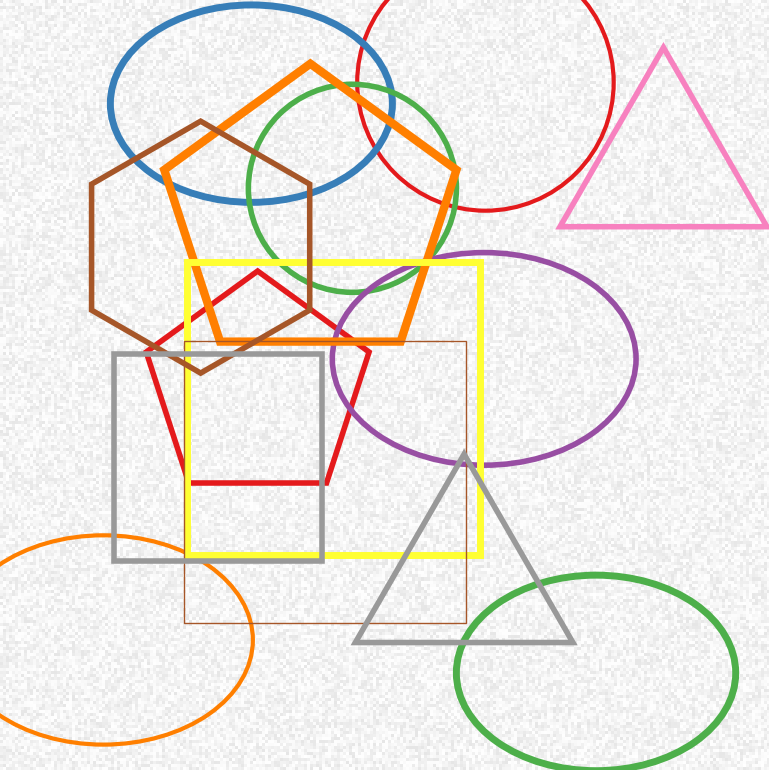[{"shape": "circle", "thickness": 1.5, "radius": 0.83, "center": [0.63, 0.893]}, {"shape": "pentagon", "thickness": 2, "radius": 0.76, "center": [0.335, 0.496]}, {"shape": "oval", "thickness": 2.5, "radius": 0.92, "center": [0.326, 0.865]}, {"shape": "oval", "thickness": 2.5, "radius": 0.91, "center": [0.774, 0.126]}, {"shape": "circle", "thickness": 2, "radius": 0.68, "center": [0.458, 0.755]}, {"shape": "oval", "thickness": 2, "radius": 0.99, "center": [0.629, 0.534]}, {"shape": "pentagon", "thickness": 3, "radius": 1.0, "center": [0.403, 0.718]}, {"shape": "oval", "thickness": 1.5, "radius": 0.97, "center": [0.134, 0.169]}, {"shape": "square", "thickness": 2.5, "radius": 0.95, "center": [0.433, 0.47]}, {"shape": "hexagon", "thickness": 2, "radius": 0.82, "center": [0.261, 0.679]}, {"shape": "square", "thickness": 0.5, "radius": 0.92, "center": [0.422, 0.374]}, {"shape": "triangle", "thickness": 2, "radius": 0.78, "center": [0.862, 0.783]}, {"shape": "triangle", "thickness": 2, "radius": 0.82, "center": [0.603, 0.247]}, {"shape": "square", "thickness": 2, "radius": 0.67, "center": [0.283, 0.406]}]